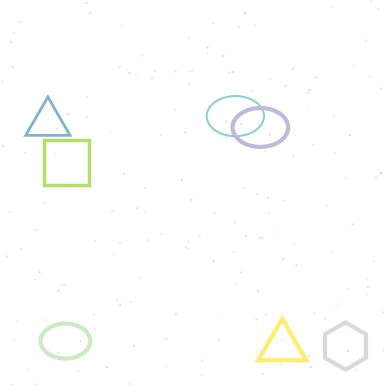[{"shape": "oval", "thickness": 1.5, "radius": 0.37, "center": [0.611, 0.698]}, {"shape": "oval", "thickness": 3, "radius": 0.36, "center": [0.676, 0.669]}, {"shape": "triangle", "thickness": 2, "radius": 0.33, "center": [0.124, 0.682]}, {"shape": "square", "thickness": 2.5, "radius": 0.29, "center": [0.173, 0.578]}, {"shape": "hexagon", "thickness": 3, "radius": 0.31, "center": [0.897, 0.101]}, {"shape": "oval", "thickness": 3, "radius": 0.32, "center": [0.17, 0.114]}, {"shape": "triangle", "thickness": 3, "radius": 0.36, "center": [0.733, 0.1]}]